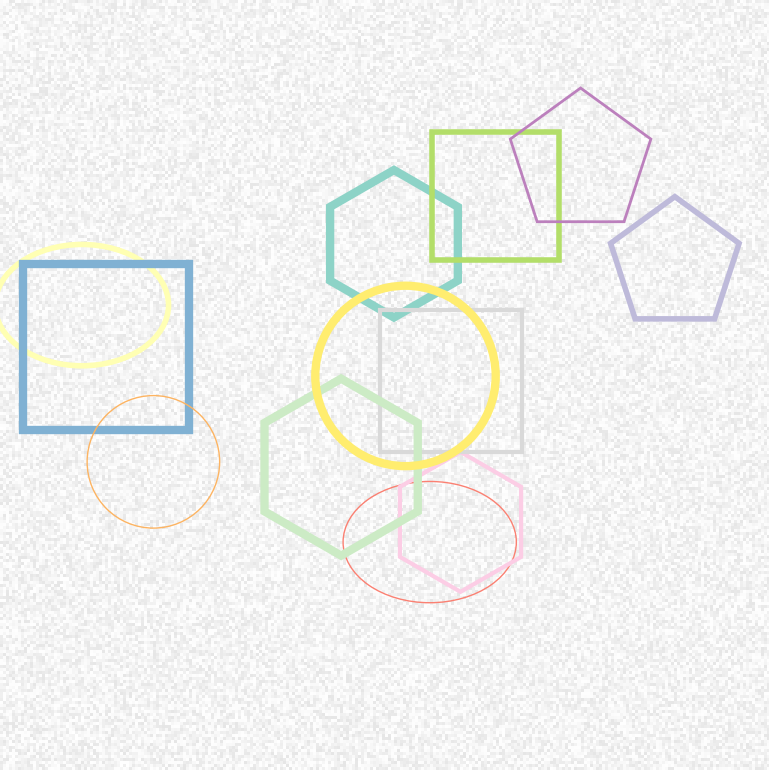[{"shape": "hexagon", "thickness": 3, "radius": 0.48, "center": [0.512, 0.683]}, {"shape": "oval", "thickness": 2, "radius": 0.56, "center": [0.106, 0.604]}, {"shape": "pentagon", "thickness": 2, "radius": 0.44, "center": [0.876, 0.657]}, {"shape": "oval", "thickness": 0.5, "radius": 0.56, "center": [0.558, 0.296]}, {"shape": "square", "thickness": 3, "radius": 0.54, "center": [0.137, 0.549]}, {"shape": "circle", "thickness": 0.5, "radius": 0.43, "center": [0.199, 0.4]}, {"shape": "square", "thickness": 2, "radius": 0.41, "center": [0.643, 0.745]}, {"shape": "hexagon", "thickness": 1.5, "radius": 0.45, "center": [0.598, 0.322]}, {"shape": "square", "thickness": 1.5, "radius": 0.46, "center": [0.586, 0.505]}, {"shape": "pentagon", "thickness": 1, "radius": 0.48, "center": [0.754, 0.79]}, {"shape": "hexagon", "thickness": 3, "radius": 0.57, "center": [0.443, 0.393]}, {"shape": "circle", "thickness": 3, "radius": 0.59, "center": [0.527, 0.512]}]